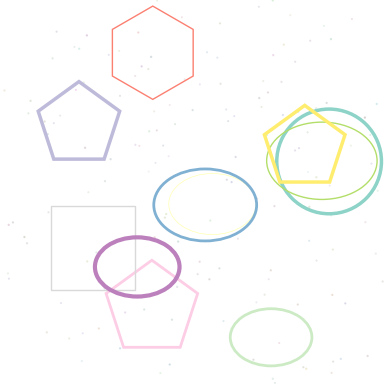[{"shape": "circle", "thickness": 2.5, "radius": 0.68, "center": [0.855, 0.581]}, {"shape": "oval", "thickness": 0.5, "radius": 0.57, "center": [0.552, 0.47]}, {"shape": "pentagon", "thickness": 2.5, "radius": 0.56, "center": [0.205, 0.677]}, {"shape": "hexagon", "thickness": 1, "radius": 0.61, "center": [0.397, 0.863]}, {"shape": "oval", "thickness": 2, "radius": 0.67, "center": [0.533, 0.468]}, {"shape": "oval", "thickness": 1, "radius": 0.72, "center": [0.836, 0.582]}, {"shape": "pentagon", "thickness": 2, "radius": 0.63, "center": [0.395, 0.199]}, {"shape": "square", "thickness": 1, "radius": 0.54, "center": [0.241, 0.356]}, {"shape": "oval", "thickness": 3, "radius": 0.55, "center": [0.356, 0.307]}, {"shape": "oval", "thickness": 2, "radius": 0.53, "center": [0.704, 0.124]}, {"shape": "pentagon", "thickness": 2.5, "radius": 0.55, "center": [0.792, 0.616]}]